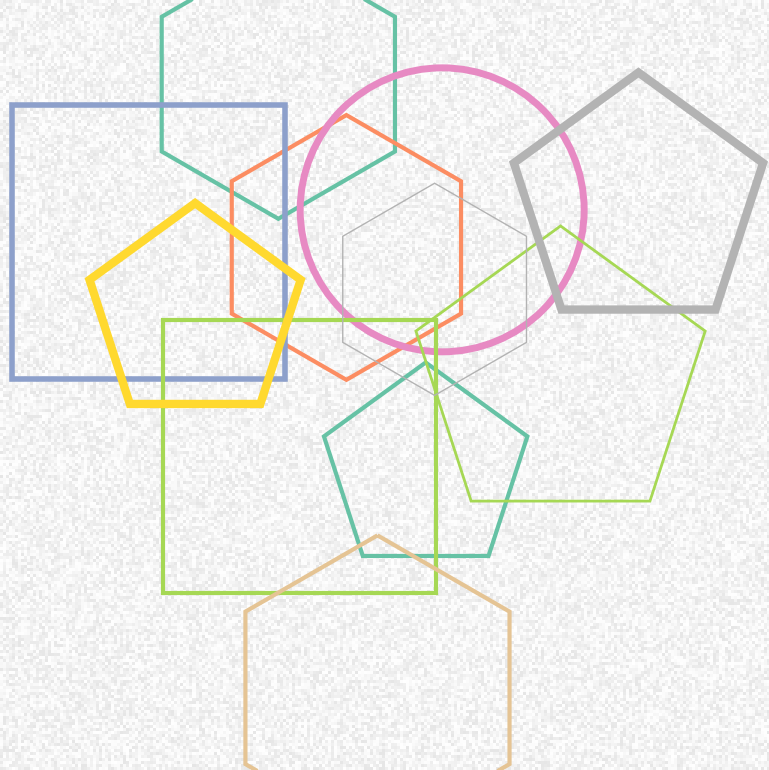[{"shape": "hexagon", "thickness": 1.5, "radius": 0.87, "center": [0.361, 0.891]}, {"shape": "pentagon", "thickness": 1.5, "radius": 0.69, "center": [0.553, 0.39]}, {"shape": "hexagon", "thickness": 1.5, "radius": 0.86, "center": [0.45, 0.679]}, {"shape": "square", "thickness": 2, "radius": 0.89, "center": [0.193, 0.686]}, {"shape": "circle", "thickness": 2.5, "radius": 0.92, "center": [0.574, 0.727]}, {"shape": "square", "thickness": 1.5, "radius": 0.89, "center": [0.389, 0.407]}, {"shape": "pentagon", "thickness": 1, "radius": 0.99, "center": [0.728, 0.509]}, {"shape": "pentagon", "thickness": 3, "radius": 0.72, "center": [0.253, 0.592]}, {"shape": "hexagon", "thickness": 1.5, "radius": 0.99, "center": [0.49, 0.107]}, {"shape": "hexagon", "thickness": 0.5, "radius": 0.69, "center": [0.564, 0.624]}, {"shape": "pentagon", "thickness": 3, "radius": 0.85, "center": [0.829, 0.736]}]